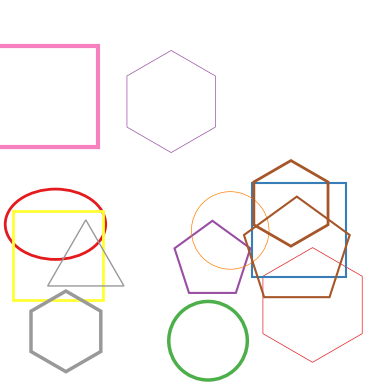[{"shape": "hexagon", "thickness": 0.5, "radius": 0.74, "center": [0.812, 0.208]}, {"shape": "oval", "thickness": 2, "radius": 0.65, "center": [0.144, 0.418]}, {"shape": "square", "thickness": 1.5, "radius": 0.61, "center": [0.776, 0.402]}, {"shape": "circle", "thickness": 2.5, "radius": 0.51, "center": [0.54, 0.115]}, {"shape": "pentagon", "thickness": 1.5, "radius": 0.52, "center": [0.552, 0.323]}, {"shape": "hexagon", "thickness": 0.5, "radius": 0.66, "center": [0.445, 0.736]}, {"shape": "circle", "thickness": 0.5, "radius": 0.5, "center": [0.598, 0.401]}, {"shape": "square", "thickness": 2, "radius": 0.58, "center": [0.151, 0.336]}, {"shape": "pentagon", "thickness": 1.5, "radius": 0.72, "center": [0.771, 0.345]}, {"shape": "hexagon", "thickness": 2, "radius": 0.56, "center": [0.756, 0.472]}, {"shape": "square", "thickness": 3, "radius": 0.65, "center": [0.123, 0.749]}, {"shape": "hexagon", "thickness": 2.5, "radius": 0.52, "center": [0.171, 0.139]}, {"shape": "triangle", "thickness": 1, "radius": 0.57, "center": [0.223, 0.315]}]